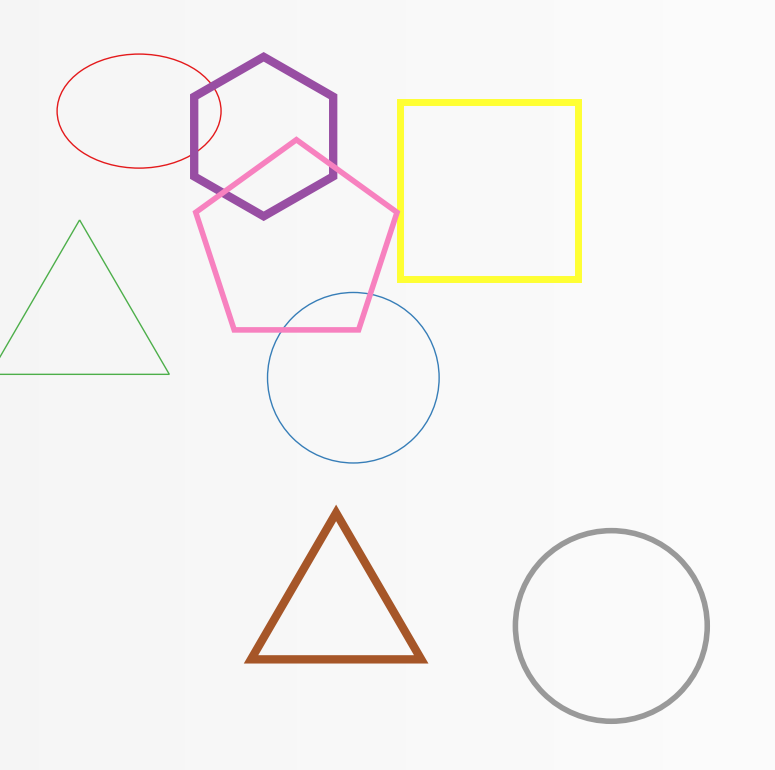[{"shape": "oval", "thickness": 0.5, "radius": 0.53, "center": [0.179, 0.856]}, {"shape": "circle", "thickness": 0.5, "radius": 0.55, "center": [0.456, 0.509]}, {"shape": "triangle", "thickness": 0.5, "radius": 0.67, "center": [0.103, 0.581]}, {"shape": "hexagon", "thickness": 3, "radius": 0.52, "center": [0.34, 0.823]}, {"shape": "square", "thickness": 2.5, "radius": 0.57, "center": [0.631, 0.753]}, {"shape": "triangle", "thickness": 3, "radius": 0.63, "center": [0.434, 0.207]}, {"shape": "pentagon", "thickness": 2, "radius": 0.68, "center": [0.382, 0.682]}, {"shape": "circle", "thickness": 2, "radius": 0.62, "center": [0.789, 0.187]}]